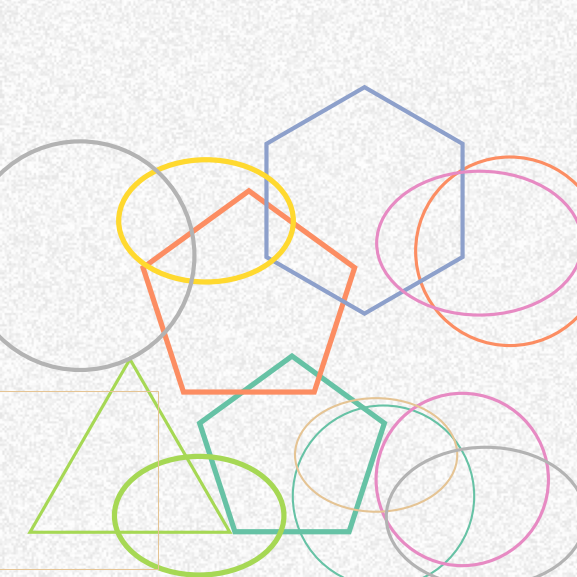[{"shape": "pentagon", "thickness": 2.5, "radius": 0.84, "center": [0.506, 0.214]}, {"shape": "circle", "thickness": 1, "radius": 0.79, "center": [0.664, 0.14]}, {"shape": "circle", "thickness": 1.5, "radius": 0.82, "center": [0.883, 0.564]}, {"shape": "pentagon", "thickness": 2.5, "radius": 0.96, "center": [0.431, 0.476]}, {"shape": "hexagon", "thickness": 2, "radius": 0.98, "center": [0.631, 0.652]}, {"shape": "oval", "thickness": 1.5, "radius": 0.89, "center": [0.83, 0.578]}, {"shape": "circle", "thickness": 1.5, "radius": 0.75, "center": [0.8, 0.169]}, {"shape": "oval", "thickness": 2.5, "radius": 0.73, "center": [0.345, 0.106]}, {"shape": "triangle", "thickness": 1.5, "radius": 1.0, "center": [0.225, 0.177]}, {"shape": "oval", "thickness": 2.5, "radius": 0.76, "center": [0.357, 0.617]}, {"shape": "square", "thickness": 0.5, "radius": 0.77, "center": [0.12, 0.168]}, {"shape": "oval", "thickness": 1, "radius": 0.7, "center": [0.651, 0.211]}, {"shape": "oval", "thickness": 1.5, "radius": 0.86, "center": [0.841, 0.104]}, {"shape": "circle", "thickness": 2, "radius": 0.99, "center": [0.139, 0.556]}]